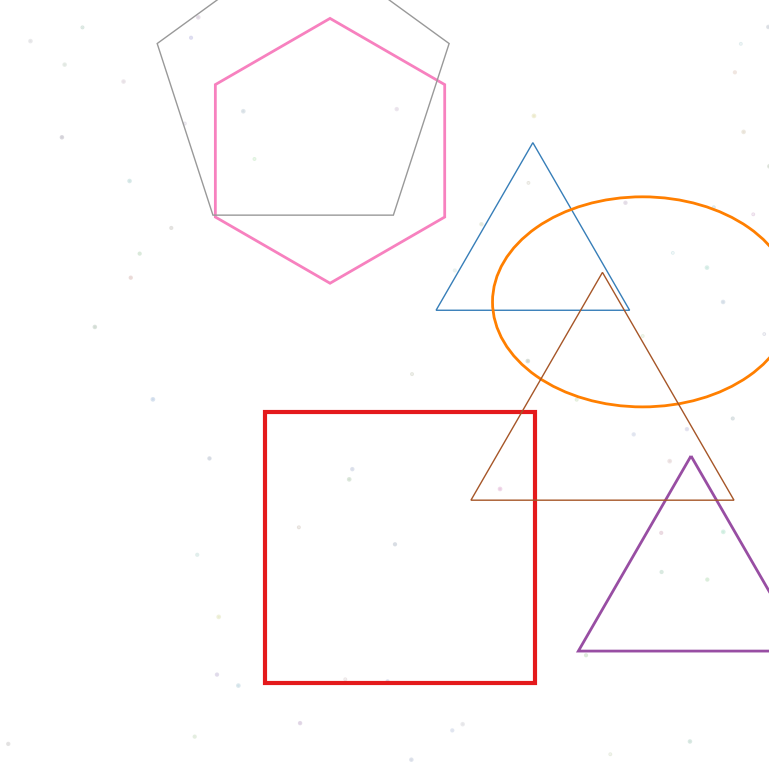[{"shape": "square", "thickness": 1.5, "radius": 0.88, "center": [0.52, 0.289]}, {"shape": "triangle", "thickness": 0.5, "radius": 0.73, "center": [0.692, 0.67]}, {"shape": "triangle", "thickness": 1, "radius": 0.84, "center": [0.897, 0.239]}, {"shape": "oval", "thickness": 1, "radius": 0.97, "center": [0.835, 0.608]}, {"shape": "triangle", "thickness": 0.5, "radius": 0.99, "center": [0.782, 0.449]}, {"shape": "hexagon", "thickness": 1, "radius": 0.86, "center": [0.429, 0.804]}, {"shape": "pentagon", "thickness": 0.5, "radius": 1.0, "center": [0.394, 0.882]}]